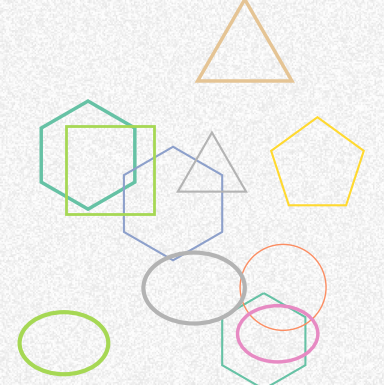[{"shape": "hexagon", "thickness": 2.5, "radius": 0.7, "center": [0.229, 0.597]}, {"shape": "hexagon", "thickness": 1.5, "radius": 0.62, "center": [0.685, 0.114]}, {"shape": "circle", "thickness": 1, "radius": 0.56, "center": [0.735, 0.254]}, {"shape": "hexagon", "thickness": 1.5, "radius": 0.74, "center": [0.449, 0.471]}, {"shape": "oval", "thickness": 2.5, "radius": 0.52, "center": [0.721, 0.133]}, {"shape": "oval", "thickness": 3, "radius": 0.58, "center": [0.166, 0.109]}, {"shape": "square", "thickness": 2, "radius": 0.57, "center": [0.286, 0.558]}, {"shape": "pentagon", "thickness": 1.5, "radius": 0.63, "center": [0.825, 0.569]}, {"shape": "triangle", "thickness": 2.5, "radius": 0.71, "center": [0.636, 0.86]}, {"shape": "oval", "thickness": 3, "radius": 0.66, "center": [0.504, 0.252]}, {"shape": "triangle", "thickness": 1.5, "radius": 0.51, "center": [0.551, 0.553]}]